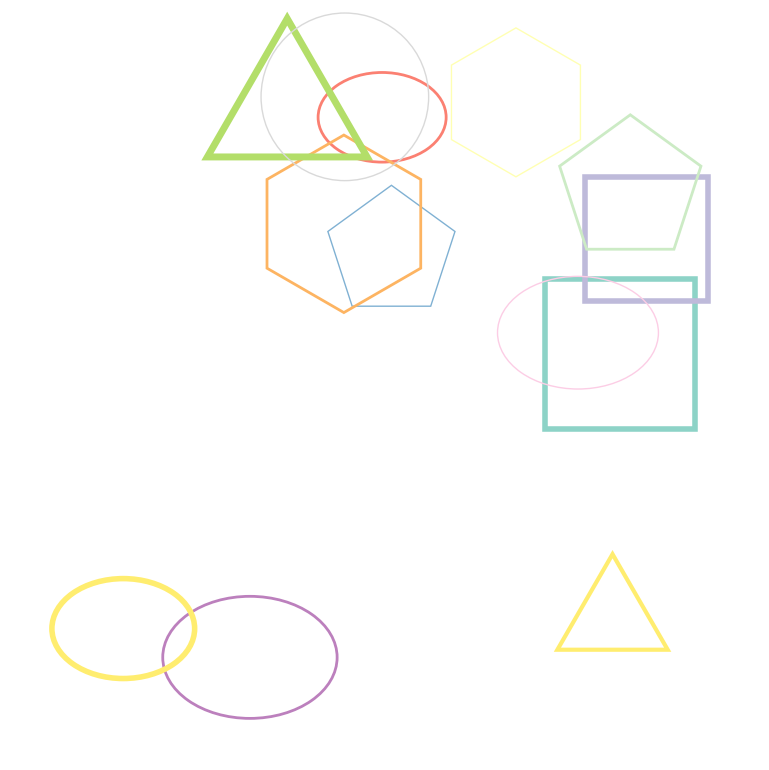[{"shape": "square", "thickness": 2, "radius": 0.49, "center": [0.805, 0.54]}, {"shape": "hexagon", "thickness": 0.5, "radius": 0.48, "center": [0.67, 0.867]}, {"shape": "square", "thickness": 2, "radius": 0.4, "center": [0.839, 0.689]}, {"shape": "oval", "thickness": 1, "radius": 0.42, "center": [0.496, 0.848]}, {"shape": "pentagon", "thickness": 0.5, "radius": 0.43, "center": [0.508, 0.673]}, {"shape": "hexagon", "thickness": 1, "radius": 0.58, "center": [0.447, 0.709]}, {"shape": "triangle", "thickness": 2.5, "radius": 0.6, "center": [0.373, 0.856]}, {"shape": "oval", "thickness": 0.5, "radius": 0.52, "center": [0.751, 0.568]}, {"shape": "circle", "thickness": 0.5, "radius": 0.54, "center": [0.448, 0.874]}, {"shape": "oval", "thickness": 1, "radius": 0.57, "center": [0.325, 0.146]}, {"shape": "pentagon", "thickness": 1, "radius": 0.48, "center": [0.819, 0.754]}, {"shape": "oval", "thickness": 2, "radius": 0.46, "center": [0.16, 0.184]}, {"shape": "triangle", "thickness": 1.5, "radius": 0.41, "center": [0.796, 0.198]}]